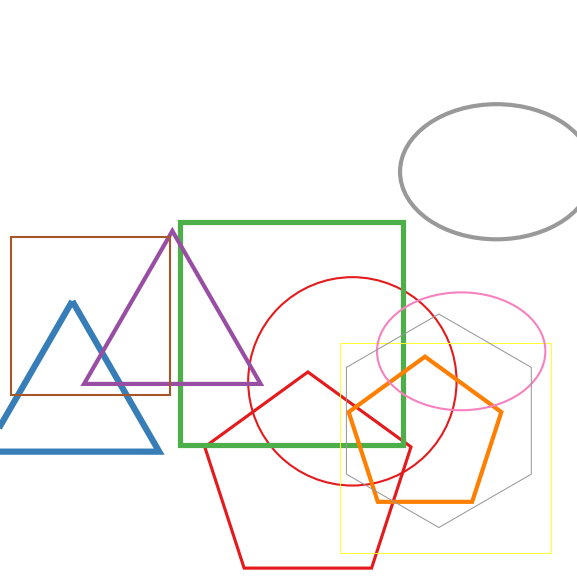[{"shape": "pentagon", "thickness": 1.5, "radius": 0.94, "center": [0.533, 0.167]}, {"shape": "circle", "thickness": 1, "radius": 0.9, "center": [0.61, 0.339]}, {"shape": "triangle", "thickness": 3, "radius": 0.87, "center": [0.125, 0.304]}, {"shape": "square", "thickness": 2.5, "radius": 0.97, "center": [0.505, 0.422]}, {"shape": "triangle", "thickness": 2, "radius": 0.88, "center": [0.298, 0.423]}, {"shape": "pentagon", "thickness": 2, "radius": 0.69, "center": [0.736, 0.243]}, {"shape": "square", "thickness": 0.5, "radius": 0.91, "center": [0.772, 0.223]}, {"shape": "square", "thickness": 1, "radius": 0.68, "center": [0.157, 0.452]}, {"shape": "oval", "thickness": 1, "radius": 0.73, "center": [0.799, 0.391]}, {"shape": "oval", "thickness": 2, "radius": 0.84, "center": [0.86, 0.702]}, {"shape": "hexagon", "thickness": 0.5, "radius": 0.92, "center": [0.76, 0.271]}]